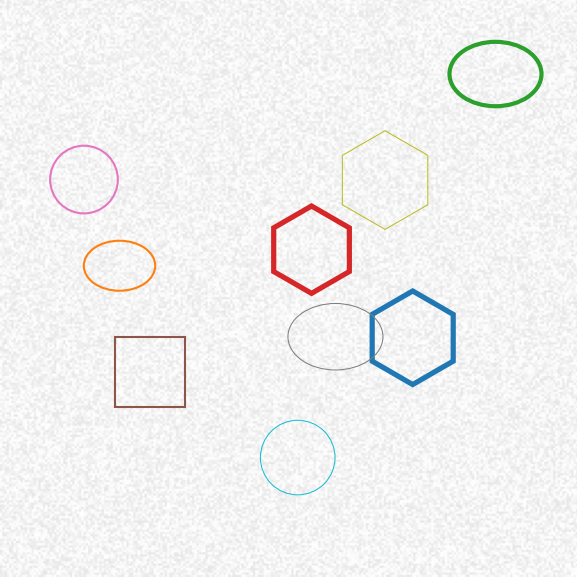[{"shape": "hexagon", "thickness": 2.5, "radius": 0.4, "center": [0.715, 0.414]}, {"shape": "oval", "thickness": 1, "radius": 0.31, "center": [0.207, 0.539]}, {"shape": "oval", "thickness": 2, "radius": 0.4, "center": [0.858, 0.871]}, {"shape": "hexagon", "thickness": 2.5, "radius": 0.38, "center": [0.539, 0.567]}, {"shape": "square", "thickness": 1, "radius": 0.3, "center": [0.26, 0.355]}, {"shape": "circle", "thickness": 1, "radius": 0.29, "center": [0.145, 0.688]}, {"shape": "oval", "thickness": 0.5, "radius": 0.41, "center": [0.581, 0.416]}, {"shape": "hexagon", "thickness": 0.5, "radius": 0.43, "center": [0.667, 0.687]}, {"shape": "circle", "thickness": 0.5, "radius": 0.32, "center": [0.516, 0.207]}]